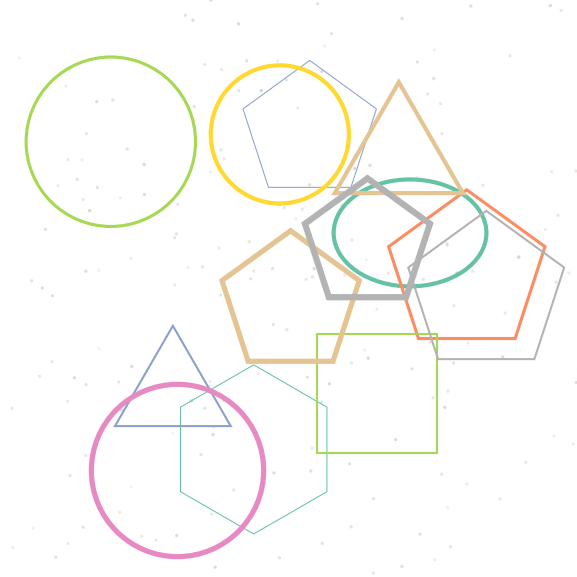[{"shape": "oval", "thickness": 2, "radius": 0.66, "center": [0.71, 0.596]}, {"shape": "hexagon", "thickness": 0.5, "radius": 0.73, "center": [0.439, 0.221]}, {"shape": "pentagon", "thickness": 1.5, "radius": 0.71, "center": [0.808, 0.528]}, {"shape": "triangle", "thickness": 1, "radius": 0.58, "center": [0.299, 0.319]}, {"shape": "pentagon", "thickness": 0.5, "radius": 0.61, "center": [0.536, 0.773]}, {"shape": "circle", "thickness": 2.5, "radius": 0.75, "center": [0.307, 0.184]}, {"shape": "circle", "thickness": 1.5, "radius": 0.73, "center": [0.192, 0.754]}, {"shape": "square", "thickness": 1, "radius": 0.52, "center": [0.653, 0.318]}, {"shape": "circle", "thickness": 2, "radius": 0.6, "center": [0.485, 0.766]}, {"shape": "triangle", "thickness": 2, "radius": 0.64, "center": [0.691, 0.729]}, {"shape": "pentagon", "thickness": 2.5, "radius": 0.62, "center": [0.503, 0.475]}, {"shape": "pentagon", "thickness": 3, "radius": 0.57, "center": [0.636, 0.577]}, {"shape": "pentagon", "thickness": 1, "radius": 0.71, "center": [0.842, 0.492]}]